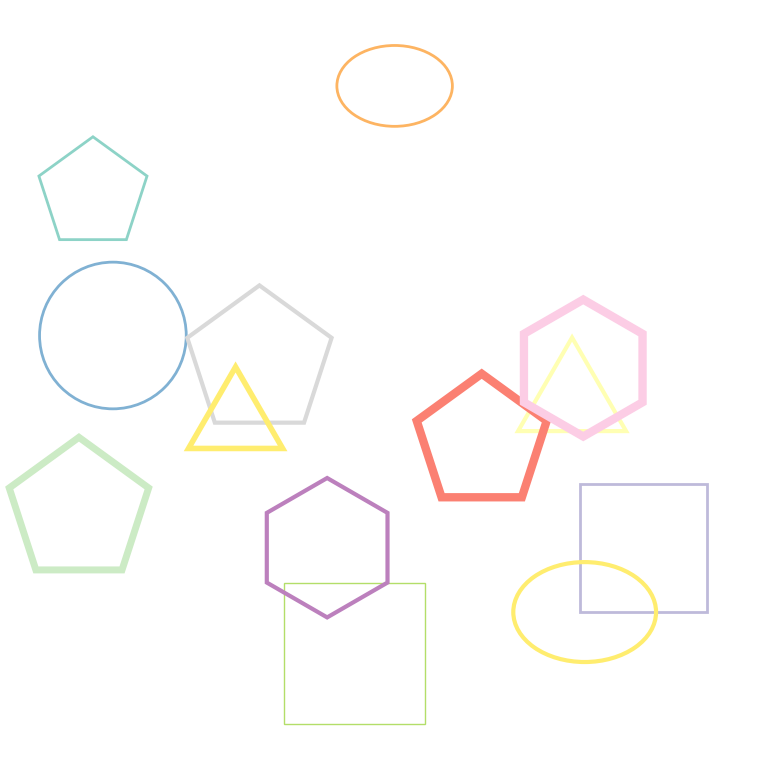[{"shape": "pentagon", "thickness": 1, "radius": 0.37, "center": [0.121, 0.749]}, {"shape": "triangle", "thickness": 1.5, "radius": 0.4, "center": [0.743, 0.481]}, {"shape": "square", "thickness": 1, "radius": 0.41, "center": [0.836, 0.288]}, {"shape": "pentagon", "thickness": 3, "radius": 0.44, "center": [0.626, 0.426]}, {"shape": "circle", "thickness": 1, "radius": 0.48, "center": [0.147, 0.564]}, {"shape": "oval", "thickness": 1, "radius": 0.38, "center": [0.513, 0.888]}, {"shape": "square", "thickness": 0.5, "radius": 0.46, "center": [0.461, 0.151]}, {"shape": "hexagon", "thickness": 3, "radius": 0.44, "center": [0.757, 0.522]}, {"shape": "pentagon", "thickness": 1.5, "radius": 0.49, "center": [0.337, 0.531]}, {"shape": "hexagon", "thickness": 1.5, "radius": 0.45, "center": [0.425, 0.289]}, {"shape": "pentagon", "thickness": 2.5, "radius": 0.48, "center": [0.103, 0.337]}, {"shape": "oval", "thickness": 1.5, "radius": 0.46, "center": [0.759, 0.205]}, {"shape": "triangle", "thickness": 2, "radius": 0.35, "center": [0.306, 0.453]}]